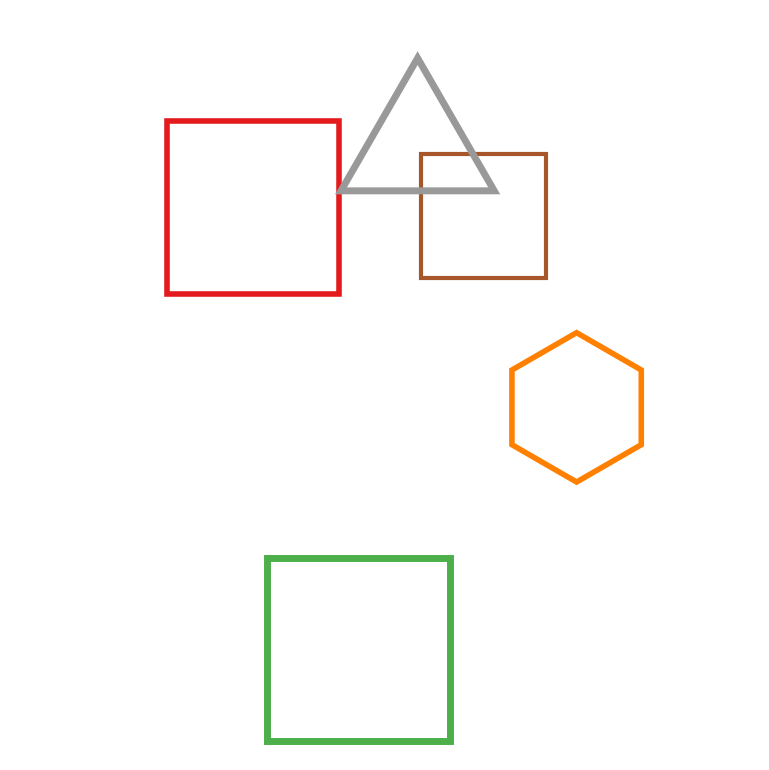[{"shape": "square", "thickness": 2, "radius": 0.56, "center": [0.328, 0.73]}, {"shape": "square", "thickness": 2.5, "radius": 0.59, "center": [0.466, 0.157]}, {"shape": "hexagon", "thickness": 2, "radius": 0.48, "center": [0.749, 0.471]}, {"shape": "square", "thickness": 1.5, "radius": 0.41, "center": [0.628, 0.719]}, {"shape": "triangle", "thickness": 2.5, "radius": 0.57, "center": [0.542, 0.81]}]